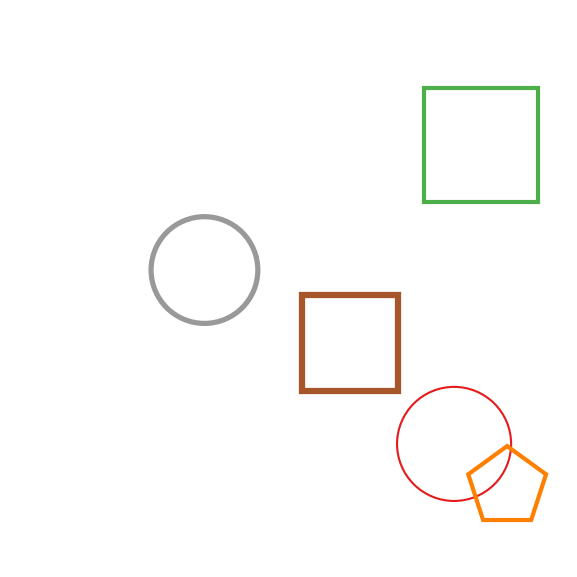[{"shape": "circle", "thickness": 1, "radius": 0.49, "center": [0.786, 0.23]}, {"shape": "square", "thickness": 2, "radius": 0.5, "center": [0.833, 0.748]}, {"shape": "pentagon", "thickness": 2, "radius": 0.35, "center": [0.878, 0.156]}, {"shape": "square", "thickness": 3, "radius": 0.42, "center": [0.606, 0.405]}, {"shape": "circle", "thickness": 2.5, "radius": 0.46, "center": [0.354, 0.532]}]